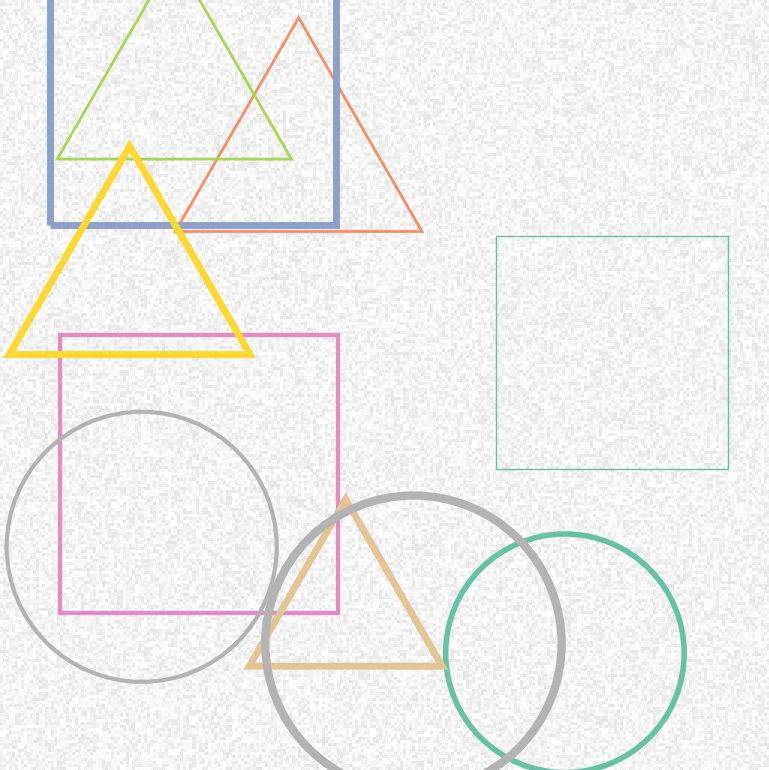[{"shape": "square", "thickness": 0.5, "radius": 0.75, "center": [0.795, 0.542]}, {"shape": "circle", "thickness": 2, "radius": 0.77, "center": [0.734, 0.152]}, {"shape": "triangle", "thickness": 1, "radius": 0.93, "center": [0.388, 0.792]}, {"shape": "square", "thickness": 2.5, "radius": 0.93, "center": [0.251, 0.894]}, {"shape": "square", "thickness": 1.5, "radius": 0.9, "center": [0.259, 0.385]}, {"shape": "triangle", "thickness": 1, "radius": 0.88, "center": [0.226, 0.881]}, {"shape": "triangle", "thickness": 2.5, "radius": 0.9, "center": [0.168, 0.63]}, {"shape": "triangle", "thickness": 2.5, "radius": 0.72, "center": [0.449, 0.207]}, {"shape": "circle", "thickness": 1.5, "radius": 0.88, "center": [0.184, 0.29]}, {"shape": "circle", "thickness": 3, "radius": 0.96, "center": [0.537, 0.164]}]